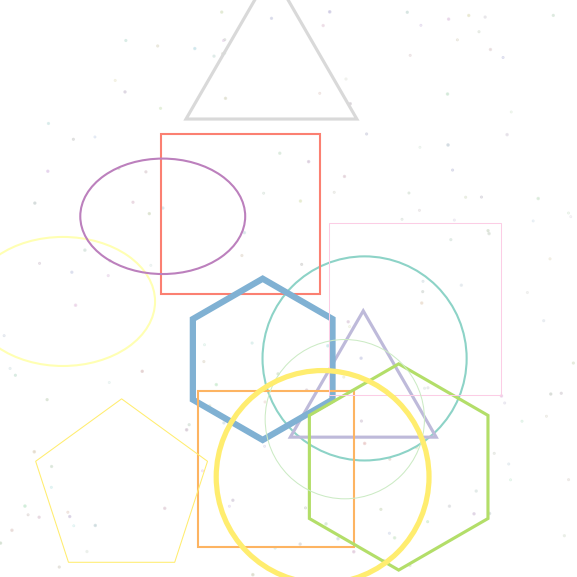[{"shape": "circle", "thickness": 1, "radius": 0.88, "center": [0.631, 0.378]}, {"shape": "oval", "thickness": 1, "radius": 0.8, "center": [0.109, 0.477]}, {"shape": "triangle", "thickness": 1.5, "radius": 0.73, "center": [0.629, 0.315]}, {"shape": "square", "thickness": 1, "radius": 0.69, "center": [0.416, 0.629]}, {"shape": "hexagon", "thickness": 3, "radius": 0.7, "center": [0.455, 0.377]}, {"shape": "square", "thickness": 1, "radius": 0.68, "center": [0.477, 0.187]}, {"shape": "hexagon", "thickness": 1.5, "radius": 0.89, "center": [0.69, 0.191]}, {"shape": "square", "thickness": 0.5, "radius": 0.74, "center": [0.718, 0.464]}, {"shape": "triangle", "thickness": 1.5, "radius": 0.85, "center": [0.47, 0.878]}, {"shape": "oval", "thickness": 1, "radius": 0.71, "center": [0.282, 0.625]}, {"shape": "circle", "thickness": 0.5, "radius": 0.69, "center": [0.597, 0.273]}, {"shape": "pentagon", "thickness": 0.5, "radius": 0.78, "center": [0.211, 0.152]}, {"shape": "circle", "thickness": 2.5, "radius": 0.92, "center": [0.559, 0.173]}]